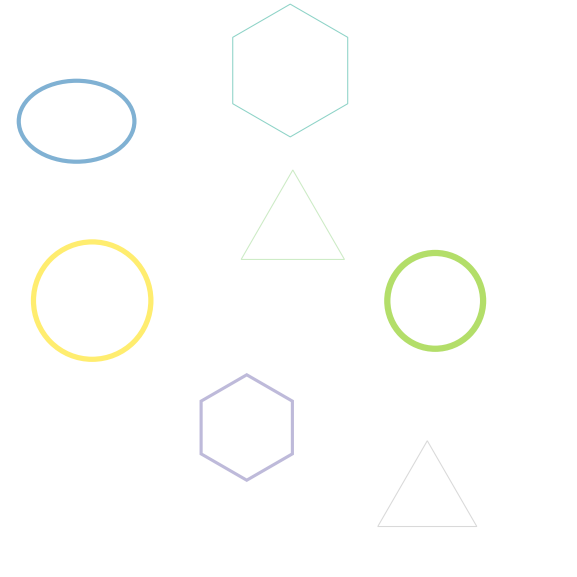[{"shape": "hexagon", "thickness": 0.5, "radius": 0.57, "center": [0.503, 0.877]}, {"shape": "hexagon", "thickness": 1.5, "radius": 0.46, "center": [0.427, 0.259]}, {"shape": "oval", "thickness": 2, "radius": 0.5, "center": [0.133, 0.789]}, {"shape": "circle", "thickness": 3, "radius": 0.41, "center": [0.754, 0.478]}, {"shape": "triangle", "thickness": 0.5, "radius": 0.5, "center": [0.74, 0.137]}, {"shape": "triangle", "thickness": 0.5, "radius": 0.52, "center": [0.507, 0.602]}, {"shape": "circle", "thickness": 2.5, "radius": 0.51, "center": [0.16, 0.479]}]